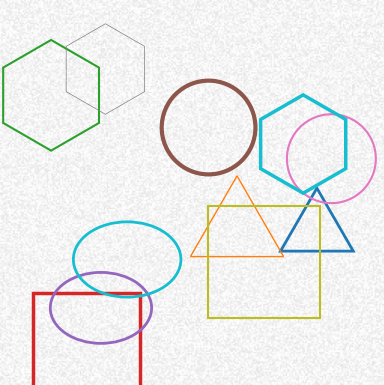[{"shape": "triangle", "thickness": 2, "radius": 0.55, "center": [0.823, 0.402]}, {"shape": "triangle", "thickness": 1, "radius": 0.7, "center": [0.616, 0.403]}, {"shape": "hexagon", "thickness": 1.5, "radius": 0.72, "center": [0.133, 0.753]}, {"shape": "square", "thickness": 2.5, "radius": 0.7, "center": [0.224, 0.1]}, {"shape": "oval", "thickness": 2, "radius": 0.66, "center": [0.262, 0.2]}, {"shape": "circle", "thickness": 3, "radius": 0.61, "center": [0.542, 0.669]}, {"shape": "circle", "thickness": 1.5, "radius": 0.58, "center": [0.861, 0.588]}, {"shape": "hexagon", "thickness": 0.5, "radius": 0.59, "center": [0.274, 0.821]}, {"shape": "square", "thickness": 1.5, "radius": 0.73, "center": [0.686, 0.32]}, {"shape": "oval", "thickness": 2, "radius": 0.7, "center": [0.33, 0.326]}, {"shape": "hexagon", "thickness": 2.5, "radius": 0.64, "center": [0.787, 0.626]}]